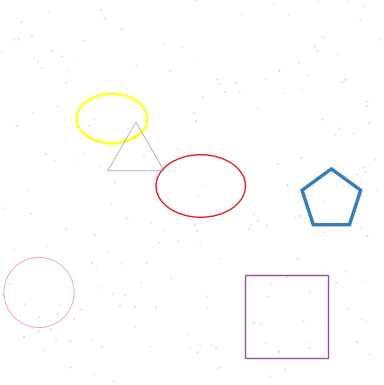[{"shape": "oval", "thickness": 1, "radius": 0.58, "center": [0.521, 0.517]}, {"shape": "pentagon", "thickness": 2.5, "radius": 0.4, "center": [0.861, 0.481]}, {"shape": "square", "thickness": 1, "radius": 0.54, "center": [0.744, 0.177]}, {"shape": "oval", "thickness": 2, "radius": 0.46, "center": [0.291, 0.692]}, {"shape": "circle", "thickness": 0.5, "radius": 0.46, "center": [0.101, 0.24]}, {"shape": "triangle", "thickness": 0.5, "radius": 0.42, "center": [0.353, 0.599]}]